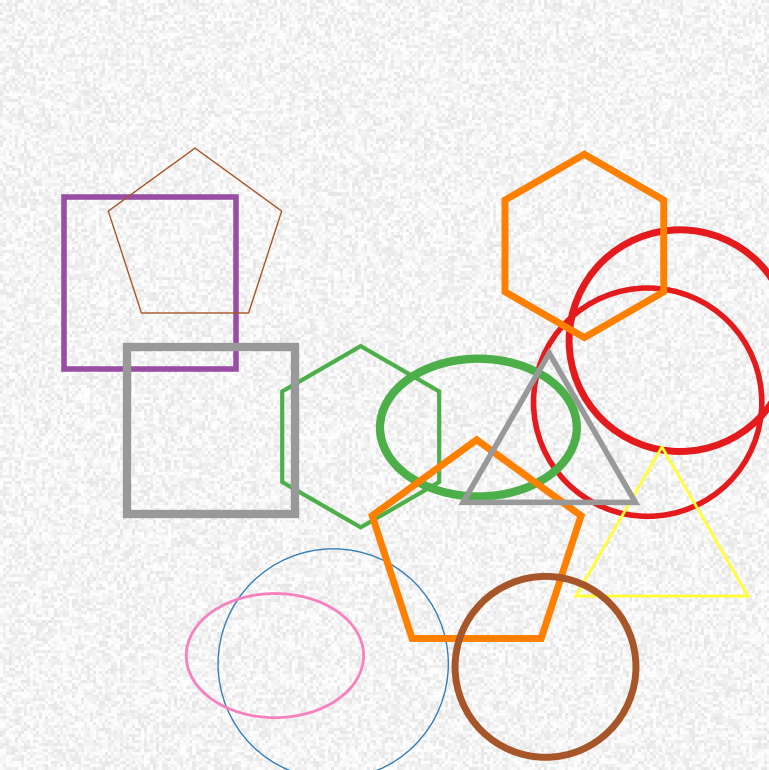[{"shape": "circle", "thickness": 2.5, "radius": 0.72, "center": [0.883, 0.558]}, {"shape": "circle", "thickness": 2, "radius": 0.74, "center": [0.841, 0.478]}, {"shape": "circle", "thickness": 0.5, "radius": 0.75, "center": [0.433, 0.138]}, {"shape": "hexagon", "thickness": 1.5, "radius": 0.59, "center": [0.468, 0.433]}, {"shape": "oval", "thickness": 3, "radius": 0.64, "center": [0.621, 0.445]}, {"shape": "square", "thickness": 2, "radius": 0.56, "center": [0.195, 0.632]}, {"shape": "pentagon", "thickness": 2.5, "radius": 0.71, "center": [0.619, 0.286]}, {"shape": "hexagon", "thickness": 2.5, "radius": 0.6, "center": [0.759, 0.681]}, {"shape": "triangle", "thickness": 1, "radius": 0.65, "center": [0.86, 0.29]}, {"shape": "pentagon", "thickness": 0.5, "radius": 0.59, "center": [0.253, 0.689]}, {"shape": "circle", "thickness": 2.5, "radius": 0.59, "center": [0.708, 0.134]}, {"shape": "oval", "thickness": 1, "radius": 0.58, "center": [0.357, 0.149]}, {"shape": "triangle", "thickness": 2, "radius": 0.65, "center": [0.713, 0.412]}, {"shape": "square", "thickness": 3, "radius": 0.54, "center": [0.274, 0.441]}]